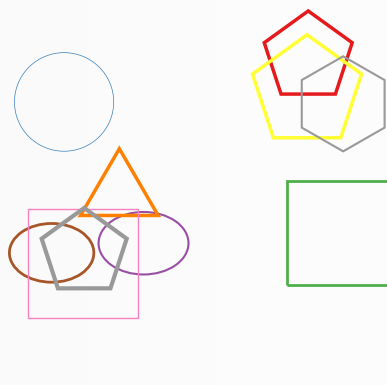[{"shape": "pentagon", "thickness": 2.5, "radius": 0.6, "center": [0.795, 0.852]}, {"shape": "circle", "thickness": 0.5, "radius": 0.64, "center": [0.165, 0.735]}, {"shape": "square", "thickness": 2, "radius": 0.67, "center": [0.876, 0.395]}, {"shape": "oval", "thickness": 1.5, "radius": 0.58, "center": [0.37, 0.368]}, {"shape": "triangle", "thickness": 2.5, "radius": 0.58, "center": [0.308, 0.498]}, {"shape": "pentagon", "thickness": 2.5, "radius": 0.74, "center": [0.792, 0.762]}, {"shape": "oval", "thickness": 2, "radius": 0.54, "center": [0.133, 0.343]}, {"shape": "square", "thickness": 1, "radius": 0.7, "center": [0.214, 0.315]}, {"shape": "hexagon", "thickness": 1.5, "radius": 0.62, "center": [0.886, 0.73]}, {"shape": "pentagon", "thickness": 3, "radius": 0.58, "center": [0.217, 0.344]}]